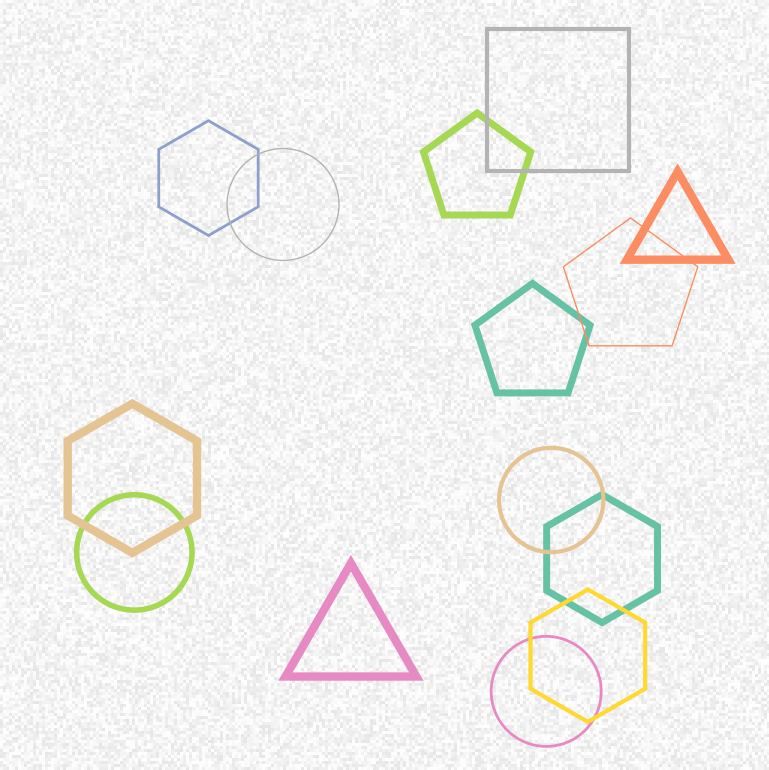[{"shape": "hexagon", "thickness": 2.5, "radius": 0.42, "center": [0.782, 0.275]}, {"shape": "pentagon", "thickness": 2.5, "radius": 0.39, "center": [0.692, 0.553]}, {"shape": "pentagon", "thickness": 0.5, "radius": 0.46, "center": [0.819, 0.625]}, {"shape": "triangle", "thickness": 3, "radius": 0.38, "center": [0.88, 0.701]}, {"shape": "hexagon", "thickness": 1, "radius": 0.37, "center": [0.271, 0.769]}, {"shape": "triangle", "thickness": 3, "radius": 0.49, "center": [0.456, 0.17]}, {"shape": "circle", "thickness": 1, "radius": 0.36, "center": [0.709, 0.102]}, {"shape": "circle", "thickness": 2, "radius": 0.37, "center": [0.174, 0.283]}, {"shape": "pentagon", "thickness": 2.5, "radius": 0.37, "center": [0.62, 0.78]}, {"shape": "hexagon", "thickness": 1.5, "radius": 0.43, "center": [0.763, 0.149]}, {"shape": "circle", "thickness": 1.5, "radius": 0.34, "center": [0.716, 0.351]}, {"shape": "hexagon", "thickness": 3, "radius": 0.48, "center": [0.172, 0.379]}, {"shape": "circle", "thickness": 0.5, "radius": 0.36, "center": [0.368, 0.734]}, {"shape": "square", "thickness": 1.5, "radius": 0.46, "center": [0.725, 0.87]}]